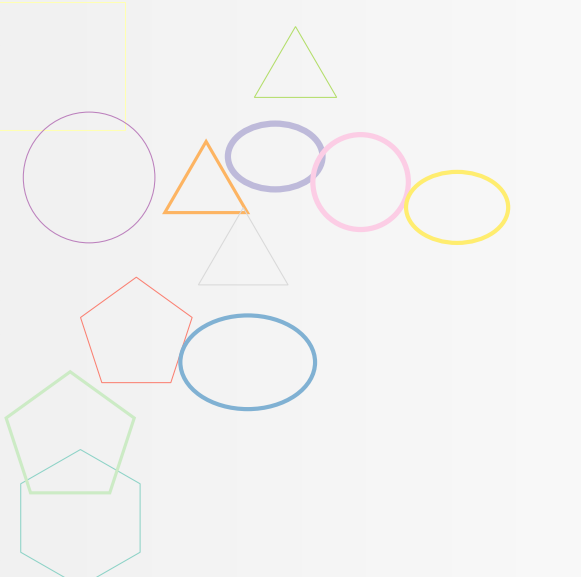[{"shape": "hexagon", "thickness": 0.5, "radius": 0.59, "center": [0.138, 0.102]}, {"shape": "square", "thickness": 0.5, "radius": 0.55, "center": [0.105, 0.885]}, {"shape": "oval", "thickness": 3, "radius": 0.41, "center": [0.473, 0.728]}, {"shape": "pentagon", "thickness": 0.5, "radius": 0.5, "center": [0.235, 0.418]}, {"shape": "oval", "thickness": 2, "radius": 0.58, "center": [0.426, 0.372]}, {"shape": "triangle", "thickness": 1.5, "radius": 0.41, "center": [0.355, 0.672]}, {"shape": "triangle", "thickness": 0.5, "radius": 0.41, "center": [0.508, 0.871]}, {"shape": "circle", "thickness": 2.5, "radius": 0.41, "center": [0.62, 0.684]}, {"shape": "triangle", "thickness": 0.5, "radius": 0.45, "center": [0.418, 0.55]}, {"shape": "circle", "thickness": 0.5, "radius": 0.57, "center": [0.153, 0.692]}, {"shape": "pentagon", "thickness": 1.5, "radius": 0.58, "center": [0.121, 0.239]}, {"shape": "oval", "thickness": 2, "radius": 0.44, "center": [0.786, 0.64]}]